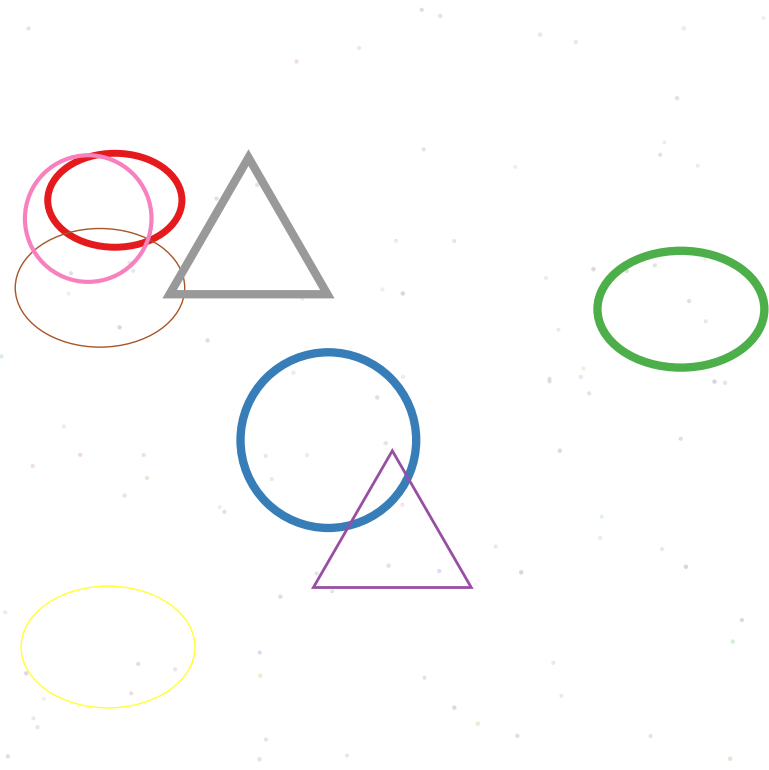[{"shape": "oval", "thickness": 2.5, "radius": 0.44, "center": [0.149, 0.74]}, {"shape": "circle", "thickness": 3, "radius": 0.57, "center": [0.426, 0.428]}, {"shape": "oval", "thickness": 3, "radius": 0.54, "center": [0.884, 0.598]}, {"shape": "triangle", "thickness": 1, "radius": 0.59, "center": [0.51, 0.296]}, {"shape": "oval", "thickness": 0.5, "radius": 0.56, "center": [0.14, 0.16]}, {"shape": "oval", "thickness": 0.5, "radius": 0.55, "center": [0.13, 0.626]}, {"shape": "circle", "thickness": 1.5, "radius": 0.41, "center": [0.115, 0.716]}, {"shape": "triangle", "thickness": 3, "radius": 0.59, "center": [0.323, 0.677]}]